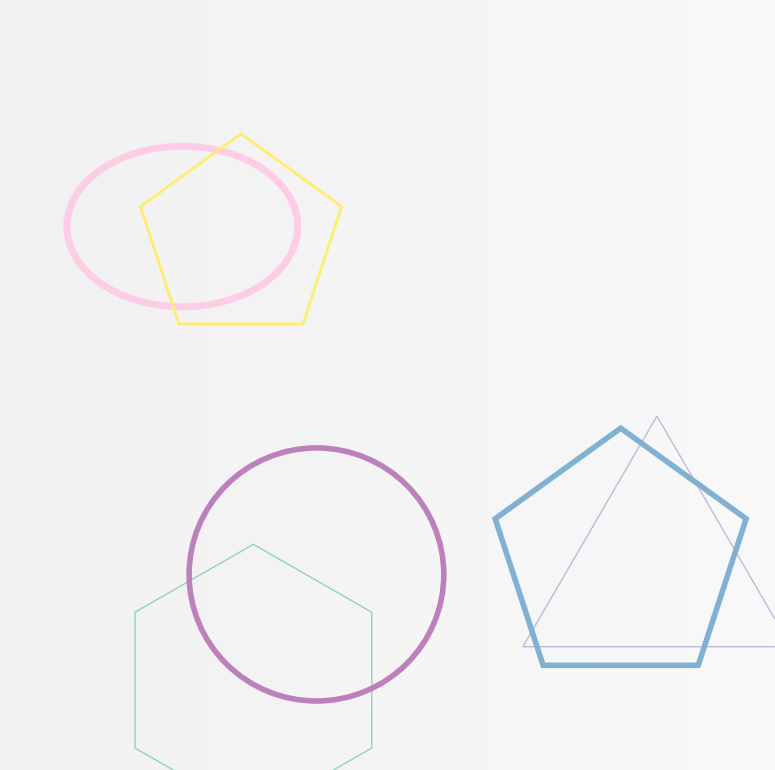[{"shape": "hexagon", "thickness": 0.5, "radius": 0.88, "center": [0.327, 0.117]}, {"shape": "triangle", "thickness": 0.5, "radius": 1.0, "center": [0.848, 0.26]}, {"shape": "pentagon", "thickness": 2, "radius": 0.85, "center": [0.801, 0.274]}, {"shape": "oval", "thickness": 2.5, "radius": 0.74, "center": [0.235, 0.706]}, {"shape": "circle", "thickness": 2, "radius": 0.82, "center": [0.408, 0.254]}, {"shape": "pentagon", "thickness": 1, "radius": 0.68, "center": [0.311, 0.69]}]